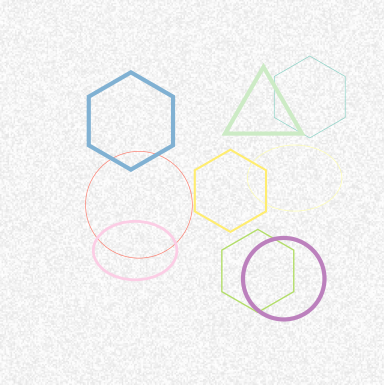[{"shape": "hexagon", "thickness": 0.5, "radius": 0.53, "center": [0.805, 0.748]}, {"shape": "oval", "thickness": 0.5, "radius": 0.61, "center": [0.765, 0.538]}, {"shape": "circle", "thickness": 0.5, "radius": 0.69, "center": [0.361, 0.468]}, {"shape": "hexagon", "thickness": 3, "radius": 0.63, "center": [0.34, 0.686]}, {"shape": "hexagon", "thickness": 1, "radius": 0.54, "center": [0.67, 0.296]}, {"shape": "oval", "thickness": 2, "radius": 0.54, "center": [0.351, 0.349]}, {"shape": "circle", "thickness": 3, "radius": 0.53, "center": [0.737, 0.276]}, {"shape": "triangle", "thickness": 3, "radius": 0.58, "center": [0.684, 0.711]}, {"shape": "hexagon", "thickness": 1.5, "radius": 0.53, "center": [0.598, 0.504]}]